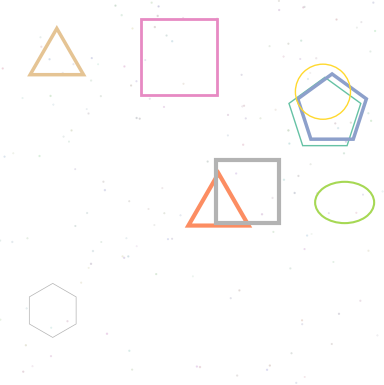[{"shape": "pentagon", "thickness": 1, "radius": 0.49, "center": [0.844, 0.701]}, {"shape": "triangle", "thickness": 3, "radius": 0.45, "center": [0.568, 0.459]}, {"shape": "pentagon", "thickness": 2.5, "radius": 0.47, "center": [0.863, 0.714]}, {"shape": "square", "thickness": 2, "radius": 0.49, "center": [0.464, 0.853]}, {"shape": "oval", "thickness": 1.5, "radius": 0.38, "center": [0.895, 0.474]}, {"shape": "circle", "thickness": 1, "radius": 0.36, "center": [0.839, 0.762]}, {"shape": "triangle", "thickness": 2.5, "radius": 0.4, "center": [0.148, 0.846]}, {"shape": "hexagon", "thickness": 0.5, "radius": 0.35, "center": [0.137, 0.194]}, {"shape": "square", "thickness": 3, "radius": 0.41, "center": [0.643, 0.503]}]